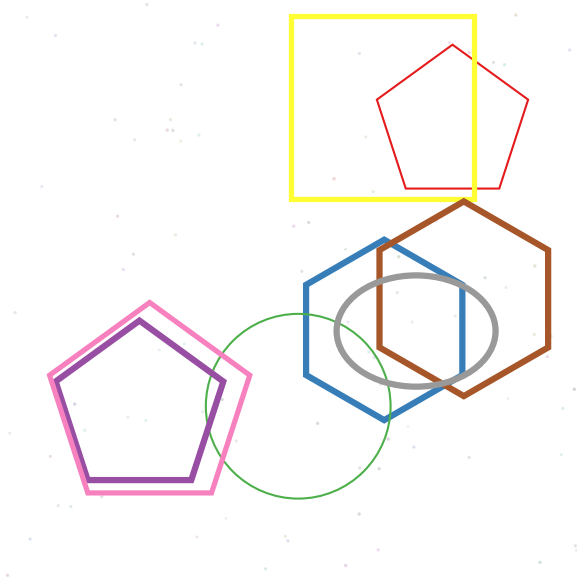[{"shape": "pentagon", "thickness": 1, "radius": 0.69, "center": [0.784, 0.784]}, {"shape": "hexagon", "thickness": 3, "radius": 0.78, "center": [0.665, 0.428]}, {"shape": "circle", "thickness": 1, "radius": 0.8, "center": [0.516, 0.296]}, {"shape": "pentagon", "thickness": 3, "radius": 0.76, "center": [0.242, 0.291]}, {"shape": "square", "thickness": 2.5, "radius": 0.79, "center": [0.662, 0.813]}, {"shape": "hexagon", "thickness": 3, "radius": 0.84, "center": [0.803, 0.482]}, {"shape": "pentagon", "thickness": 2.5, "radius": 0.91, "center": [0.259, 0.293]}, {"shape": "oval", "thickness": 3, "radius": 0.69, "center": [0.721, 0.426]}]